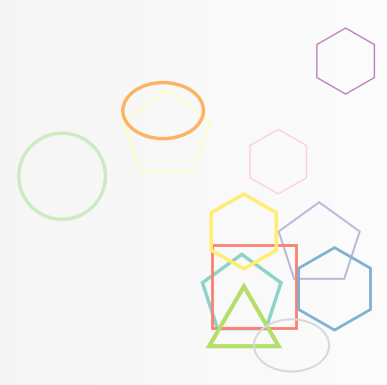[{"shape": "pentagon", "thickness": 2.5, "radius": 0.53, "center": [0.624, 0.233]}, {"shape": "pentagon", "thickness": 1, "radius": 0.59, "center": [0.431, 0.649]}, {"shape": "pentagon", "thickness": 1.5, "radius": 0.55, "center": [0.824, 0.365]}, {"shape": "square", "thickness": 2, "radius": 0.54, "center": [0.656, 0.256]}, {"shape": "hexagon", "thickness": 2, "radius": 0.54, "center": [0.863, 0.25]}, {"shape": "oval", "thickness": 2.5, "radius": 0.52, "center": [0.421, 0.713]}, {"shape": "triangle", "thickness": 3, "radius": 0.52, "center": [0.629, 0.153]}, {"shape": "hexagon", "thickness": 1, "radius": 0.42, "center": [0.718, 0.58]}, {"shape": "oval", "thickness": 1.5, "radius": 0.48, "center": [0.752, 0.103]}, {"shape": "hexagon", "thickness": 1, "radius": 0.43, "center": [0.892, 0.841]}, {"shape": "circle", "thickness": 2.5, "radius": 0.56, "center": [0.16, 0.542]}, {"shape": "hexagon", "thickness": 2.5, "radius": 0.49, "center": [0.629, 0.399]}]